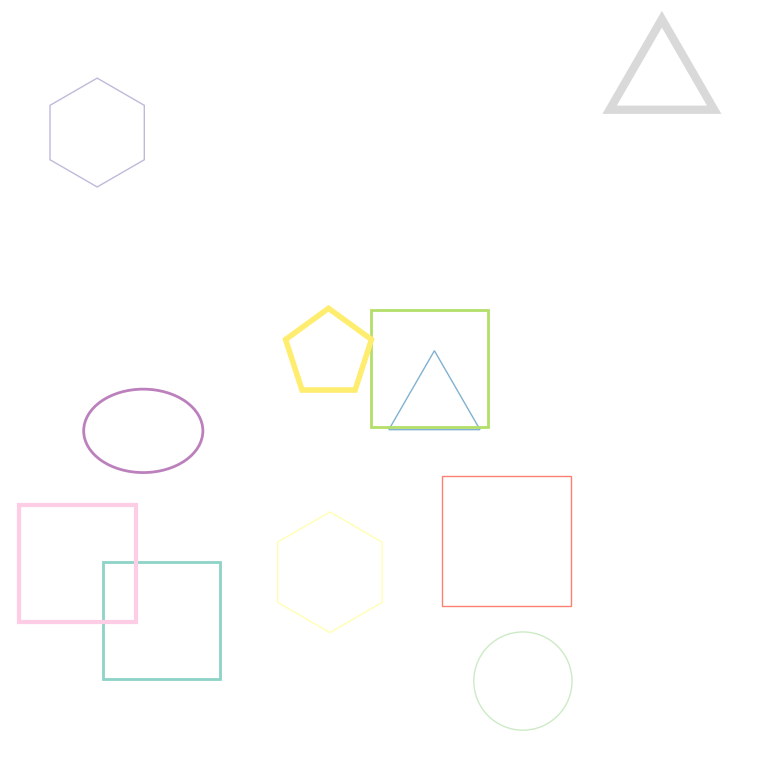[{"shape": "square", "thickness": 1, "radius": 0.38, "center": [0.21, 0.194]}, {"shape": "hexagon", "thickness": 0.5, "radius": 0.39, "center": [0.428, 0.257]}, {"shape": "hexagon", "thickness": 0.5, "radius": 0.35, "center": [0.126, 0.828]}, {"shape": "square", "thickness": 0.5, "radius": 0.42, "center": [0.658, 0.297]}, {"shape": "triangle", "thickness": 0.5, "radius": 0.34, "center": [0.564, 0.476]}, {"shape": "square", "thickness": 1, "radius": 0.38, "center": [0.557, 0.521]}, {"shape": "square", "thickness": 1.5, "radius": 0.38, "center": [0.1, 0.268]}, {"shape": "triangle", "thickness": 3, "radius": 0.39, "center": [0.86, 0.897]}, {"shape": "oval", "thickness": 1, "radius": 0.39, "center": [0.186, 0.44]}, {"shape": "circle", "thickness": 0.5, "radius": 0.32, "center": [0.679, 0.116]}, {"shape": "pentagon", "thickness": 2, "radius": 0.29, "center": [0.427, 0.541]}]